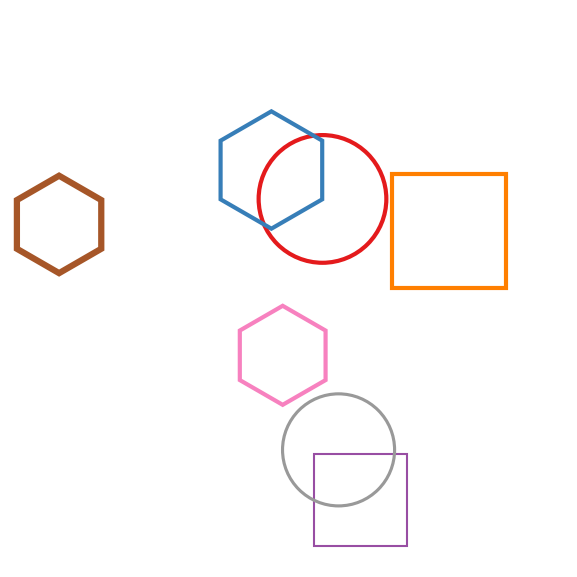[{"shape": "circle", "thickness": 2, "radius": 0.55, "center": [0.558, 0.655]}, {"shape": "hexagon", "thickness": 2, "radius": 0.51, "center": [0.47, 0.705]}, {"shape": "square", "thickness": 1, "radius": 0.4, "center": [0.624, 0.134]}, {"shape": "square", "thickness": 2, "radius": 0.49, "center": [0.778, 0.599]}, {"shape": "hexagon", "thickness": 3, "radius": 0.42, "center": [0.102, 0.611]}, {"shape": "hexagon", "thickness": 2, "radius": 0.43, "center": [0.49, 0.384]}, {"shape": "circle", "thickness": 1.5, "radius": 0.49, "center": [0.586, 0.22]}]